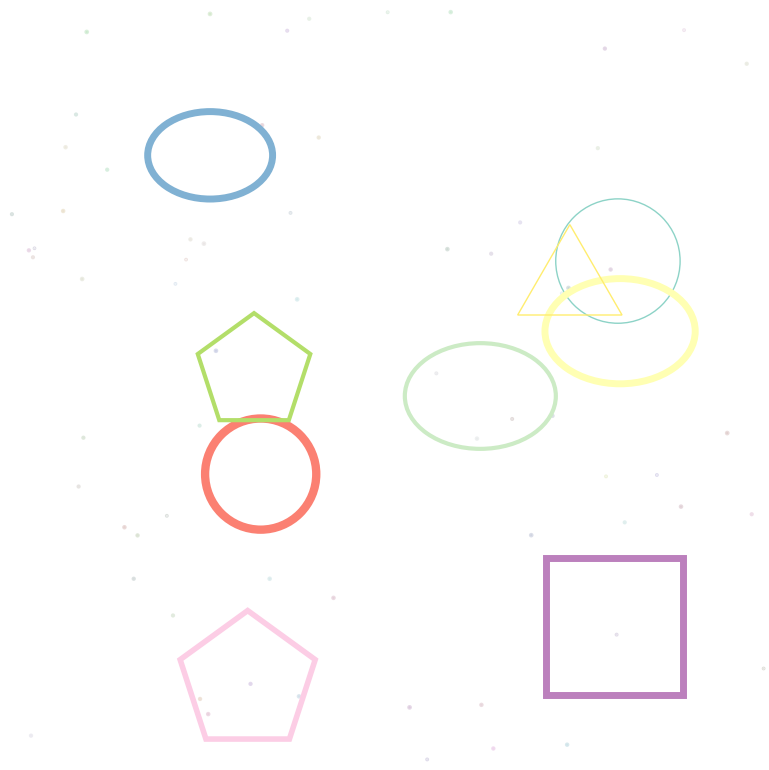[{"shape": "circle", "thickness": 0.5, "radius": 0.4, "center": [0.802, 0.661]}, {"shape": "oval", "thickness": 2.5, "radius": 0.49, "center": [0.805, 0.57]}, {"shape": "circle", "thickness": 3, "radius": 0.36, "center": [0.339, 0.384]}, {"shape": "oval", "thickness": 2.5, "radius": 0.41, "center": [0.273, 0.798]}, {"shape": "pentagon", "thickness": 1.5, "radius": 0.38, "center": [0.33, 0.516]}, {"shape": "pentagon", "thickness": 2, "radius": 0.46, "center": [0.322, 0.115]}, {"shape": "square", "thickness": 2.5, "radius": 0.45, "center": [0.798, 0.186]}, {"shape": "oval", "thickness": 1.5, "radius": 0.49, "center": [0.624, 0.486]}, {"shape": "triangle", "thickness": 0.5, "radius": 0.39, "center": [0.74, 0.63]}]